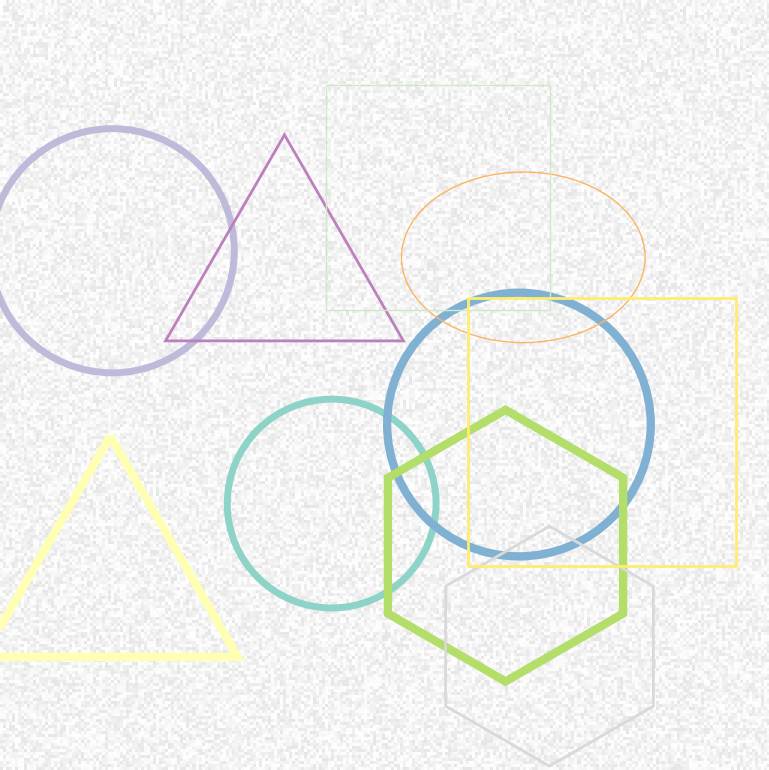[{"shape": "circle", "thickness": 2.5, "radius": 0.68, "center": [0.431, 0.346]}, {"shape": "triangle", "thickness": 3, "radius": 0.96, "center": [0.143, 0.242]}, {"shape": "circle", "thickness": 2.5, "radius": 0.79, "center": [0.146, 0.674]}, {"shape": "circle", "thickness": 3, "radius": 0.86, "center": [0.674, 0.449]}, {"shape": "oval", "thickness": 0.5, "radius": 0.79, "center": [0.68, 0.666]}, {"shape": "hexagon", "thickness": 3, "radius": 0.88, "center": [0.657, 0.291]}, {"shape": "hexagon", "thickness": 1, "radius": 0.78, "center": [0.714, 0.161]}, {"shape": "triangle", "thickness": 1, "radius": 0.89, "center": [0.369, 0.646]}, {"shape": "square", "thickness": 0.5, "radius": 0.73, "center": [0.569, 0.744]}, {"shape": "square", "thickness": 1, "radius": 0.87, "center": [0.781, 0.439]}]